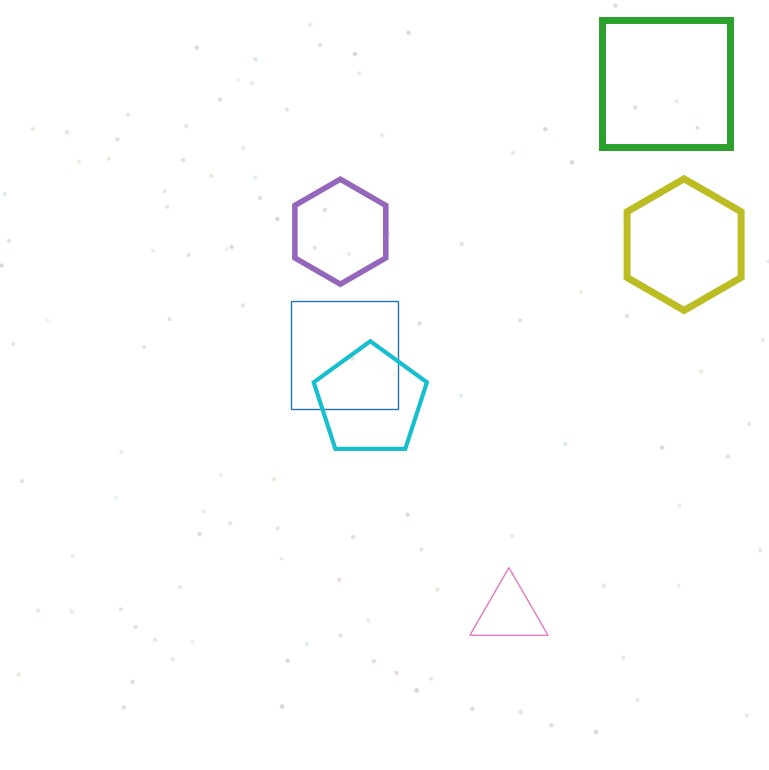[{"shape": "square", "thickness": 0.5, "radius": 0.35, "center": [0.447, 0.539]}, {"shape": "square", "thickness": 2.5, "radius": 0.41, "center": [0.865, 0.892]}, {"shape": "hexagon", "thickness": 2, "radius": 0.34, "center": [0.442, 0.699]}, {"shape": "triangle", "thickness": 0.5, "radius": 0.29, "center": [0.661, 0.204]}, {"shape": "hexagon", "thickness": 2.5, "radius": 0.43, "center": [0.888, 0.682]}, {"shape": "pentagon", "thickness": 1.5, "radius": 0.39, "center": [0.481, 0.48]}]